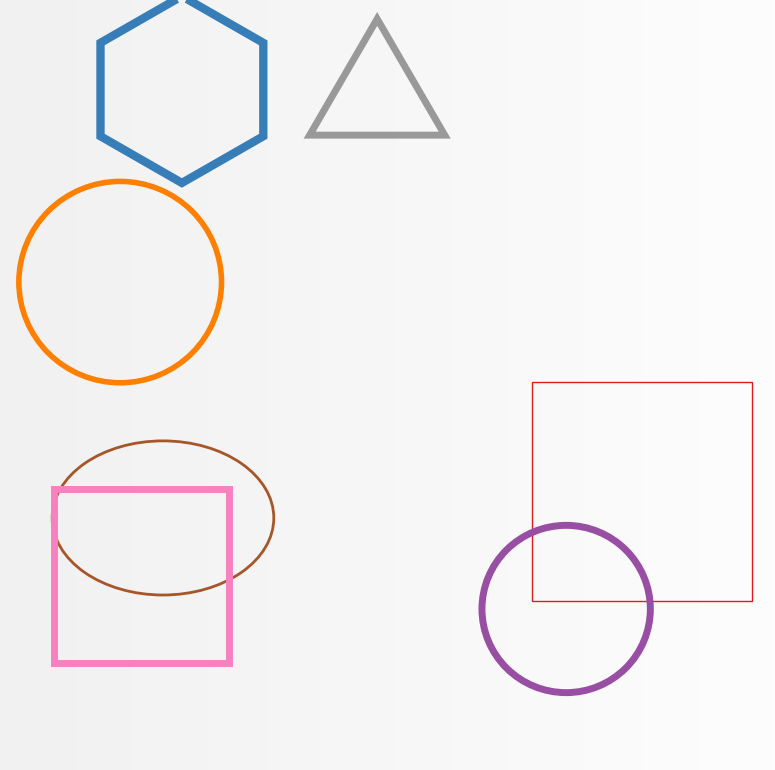[{"shape": "square", "thickness": 0.5, "radius": 0.71, "center": [0.829, 0.362]}, {"shape": "hexagon", "thickness": 3, "radius": 0.61, "center": [0.235, 0.884]}, {"shape": "circle", "thickness": 2.5, "radius": 0.54, "center": [0.731, 0.209]}, {"shape": "circle", "thickness": 2, "radius": 0.65, "center": [0.155, 0.634]}, {"shape": "oval", "thickness": 1, "radius": 0.71, "center": [0.21, 0.327]}, {"shape": "square", "thickness": 2.5, "radius": 0.56, "center": [0.183, 0.252]}, {"shape": "triangle", "thickness": 2.5, "radius": 0.5, "center": [0.487, 0.875]}]